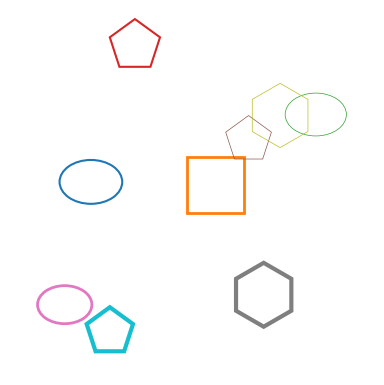[{"shape": "oval", "thickness": 1.5, "radius": 0.41, "center": [0.236, 0.528]}, {"shape": "square", "thickness": 2, "radius": 0.37, "center": [0.559, 0.519]}, {"shape": "oval", "thickness": 0.5, "radius": 0.4, "center": [0.82, 0.703]}, {"shape": "pentagon", "thickness": 1.5, "radius": 0.34, "center": [0.35, 0.882]}, {"shape": "pentagon", "thickness": 0.5, "radius": 0.31, "center": [0.646, 0.637]}, {"shape": "oval", "thickness": 2, "radius": 0.35, "center": [0.168, 0.209]}, {"shape": "hexagon", "thickness": 3, "radius": 0.41, "center": [0.685, 0.234]}, {"shape": "hexagon", "thickness": 0.5, "radius": 0.42, "center": [0.728, 0.7]}, {"shape": "pentagon", "thickness": 3, "radius": 0.32, "center": [0.285, 0.139]}]